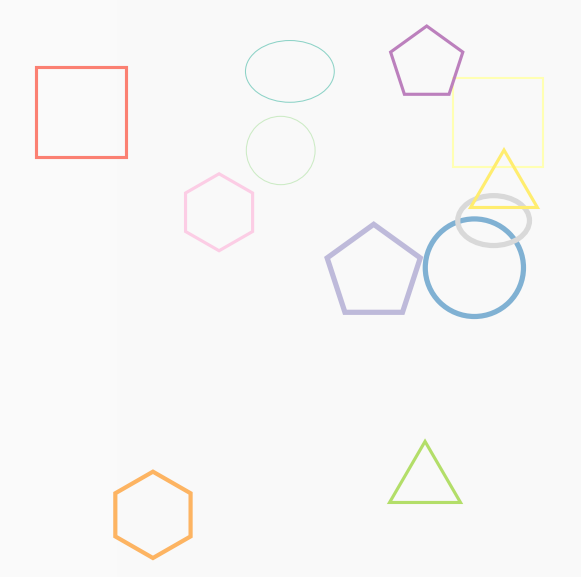[{"shape": "oval", "thickness": 0.5, "radius": 0.38, "center": [0.499, 0.875]}, {"shape": "square", "thickness": 1, "radius": 0.38, "center": [0.856, 0.788]}, {"shape": "pentagon", "thickness": 2.5, "radius": 0.42, "center": [0.643, 0.526]}, {"shape": "square", "thickness": 1.5, "radius": 0.39, "center": [0.139, 0.805]}, {"shape": "circle", "thickness": 2.5, "radius": 0.42, "center": [0.816, 0.536]}, {"shape": "hexagon", "thickness": 2, "radius": 0.37, "center": [0.263, 0.108]}, {"shape": "triangle", "thickness": 1.5, "radius": 0.35, "center": [0.731, 0.164]}, {"shape": "hexagon", "thickness": 1.5, "radius": 0.33, "center": [0.377, 0.632]}, {"shape": "oval", "thickness": 2.5, "radius": 0.31, "center": [0.849, 0.617]}, {"shape": "pentagon", "thickness": 1.5, "radius": 0.33, "center": [0.734, 0.889]}, {"shape": "circle", "thickness": 0.5, "radius": 0.3, "center": [0.483, 0.739]}, {"shape": "triangle", "thickness": 1.5, "radius": 0.33, "center": [0.867, 0.673]}]